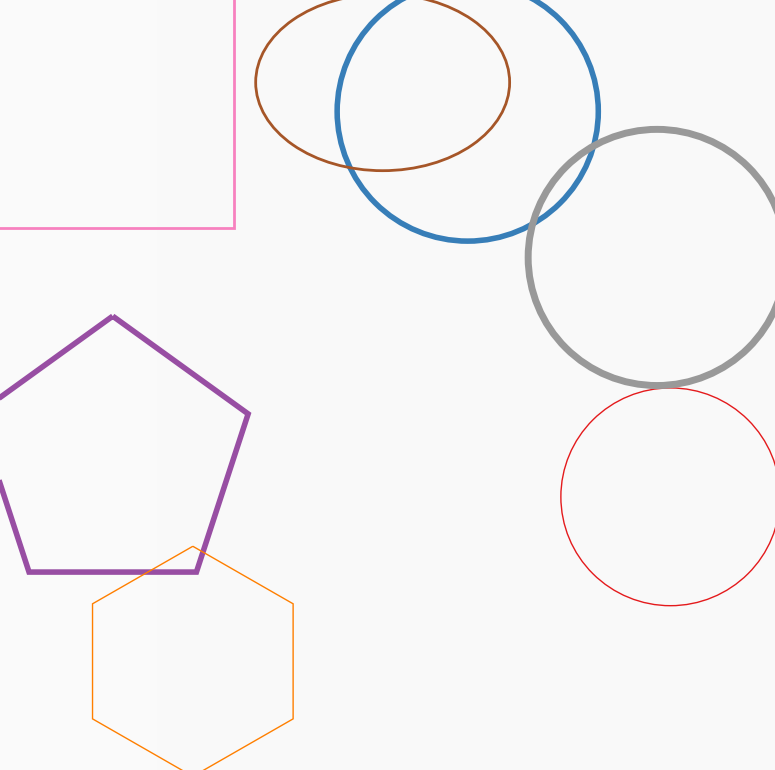[{"shape": "circle", "thickness": 0.5, "radius": 0.71, "center": [0.865, 0.355]}, {"shape": "circle", "thickness": 2, "radius": 0.84, "center": [0.604, 0.855]}, {"shape": "pentagon", "thickness": 2, "radius": 0.92, "center": [0.145, 0.406]}, {"shape": "hexagon", "thickness": 0.5, "radius": 0.75, "center": [0.249, 0.141]}, {"shape": "oval", "thickness": 1, "radius": 0.82, "center": [0.494, 0.893]}, {"shape": "square", "thickness": 1, "radius": 0.98, "center": [0.107, 0.9]}, {"shape": "circle", "thickness": 2.5, "radius": 0.83, "center": [0.848, 0.666]}]